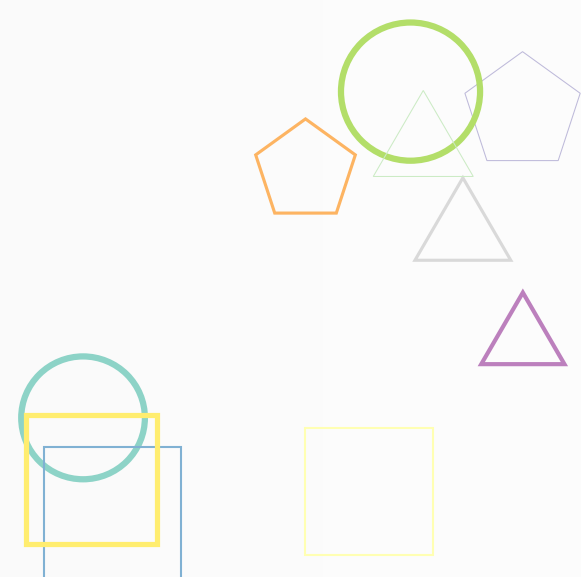[{"shape": "circle", "thickness": 3, "radius": 0.53, "center": [0.143, 0.276]}, {"shape": "square", "thickness": 1, "radius": 0.55, "center": [0.635, 0.148]}, {"shape": "pentagon", "thickness": 0.5, "radius": 0.52, "center": [0.899, 0.805]}, {"shape": "square", "thickness": 1, "radius": 0.59, "center": [0.193, 0.107]}, {"shape": "pentagon", "thickness": 1.5, "radius": 0.45, "center": [0.526, 0.703]}, {"shape": "circle", "thickness": 3, "radius": 0.6, "center": [0.706, 0.841]}, {"shape": "triangle", "thickness": 1.5, "radius": 0.48, "center": [0.796, 0.596]}, {"shape": "triangle", "thickness": 2, "radius": 0.41, "center": [0.9, 0.41]}, {"shape": "triangle", "thickness": 0.5, "radius": 0.5, "center": [0.728, 0.743]}, {"shape": "square", "thickness": 2.5, "radius": 0.56, "center": [0.158, 0.168]}]